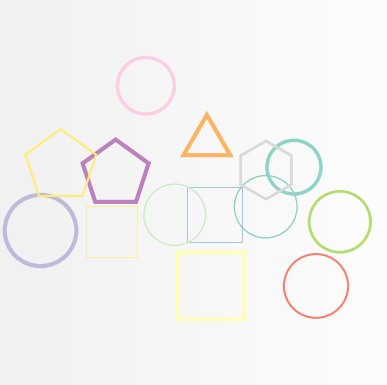[{"shape": "circle", "thickness": 2.5, "radius": 0.35, "center": [0.759, 0.566]}, {"shape": "circle", "thickness": 1, "radius": 0.4, "center": [0.686, 0.463]}, {"shape": "square", "thickness": 2.5, "radius": 0.44, "center": [0.543, 0.259]}, {"shape": "circle", "thickness": 3, "radius": 0.46, "center": [0.105, 0.401]}, {"shape": "circle", "thickness": 1.5, "radius": 0.41, "center": [0.816, 0.257]}, {"shape": "square", "thickness": 0.5, "radius": 0.36, "center": [0.553, 0.443]}, {"shape": "triangle", "thickness": 3, "radius": 0.35, "center": [0.534, 0.632]}, {"shape": "circle", "thickness": 2, "radius": 0.4, "center": [0.877, 0.424]}, {"shape": "circle", "thickness": 2.5, "radius": 0.37, "center": [0.377, 0.777]}, {"shape": "hexagon", "thickness": 2, "radius": 0.38, "center": [0.687, 0.558]}, {"shape": "pentagon", "thickness": 3, "radius": 0.45, "center": [0.298, 0.548]}, {"shape": "circle", "thickness": 1, "radius": 0.4, "center": [0.451, 0.442]}, {"shape": "pentagon", "thickness": 1.5, "radius": 0.48, "center": [0.157, 0.569]}, {"shape": "square", "thickness": 0.5, "radius": 0.33, "center": [0.288, 0.399]}]